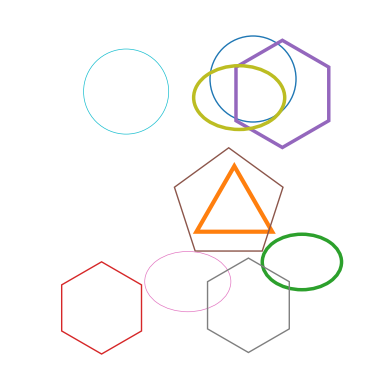[{"shape": "circle", "thickness": 1, "radius": 0.56, "center": [0.657, 0.795]}, {"shape": "triangle", "thickness": 3, "radius": 0.57, "center": [0.609, 0.455]}, {"shape": "oval", "thickness": 2.5, "radius": 0.51, "center": [0.784, 0.32]}, {"shape": "hexagon", "thickness": 1, "radius": 0.6, "center": [0.264, 0.2]}, {"shape": "hexagon", "thickness": 2.5, "radius": 0.7, "center": [0.733, 0.756]}, {"shape": "pentagon", "thickness": 1, "radius": 0.74, "center": [0.594, 0.468]}, {"shape": "oval", "thickness": 0.5, "radius": 0.56, "center": [0.488, 0.269]}, {"shape": "hexagon", "thickness": 1, "radius": 0.61, "center": [0.645, 0.207]}, {"shape": "oval", "thickness": 2.5, "radius": 0.59, "center": [0.621, 0.747]}, {"shape": "circle", "thickness": 0.5, "radius": 0.55, "center": [0.328, 0.762]}]